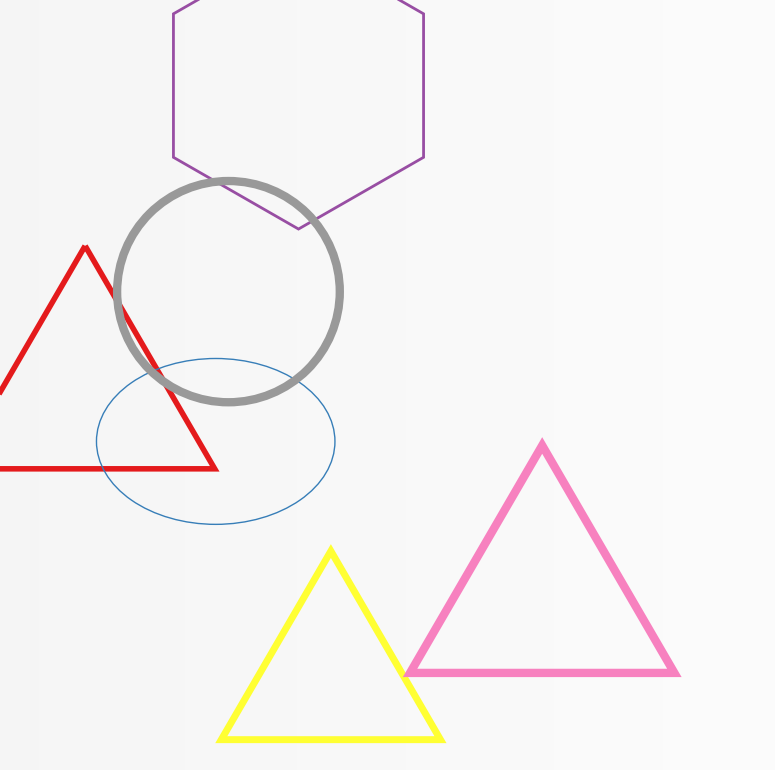[{"shape": "triangle", "thickness": 2, "radius": 0.97, "center": [0.11, 0.488]}, {"shape": "oval", "thickness": 0.5, "radius": 0.77, "center": [0.278, 0.427]}, {"shape": "hexagon", "thickness": 1, "radius": 0.93, "center": [0.385, 0.889]}, {"shape": "triangle", "thickness": 2.5, "radius": 0.82, "center": [0.427, 0.121]}, {"shape": "triangle", "thickness": 3, "radius": 0.98, "center": [0.7, 0.225]}, {"shape": "circle", "thickness": 3, "radius": 0.72, "center": [0.295, 0.621]}]